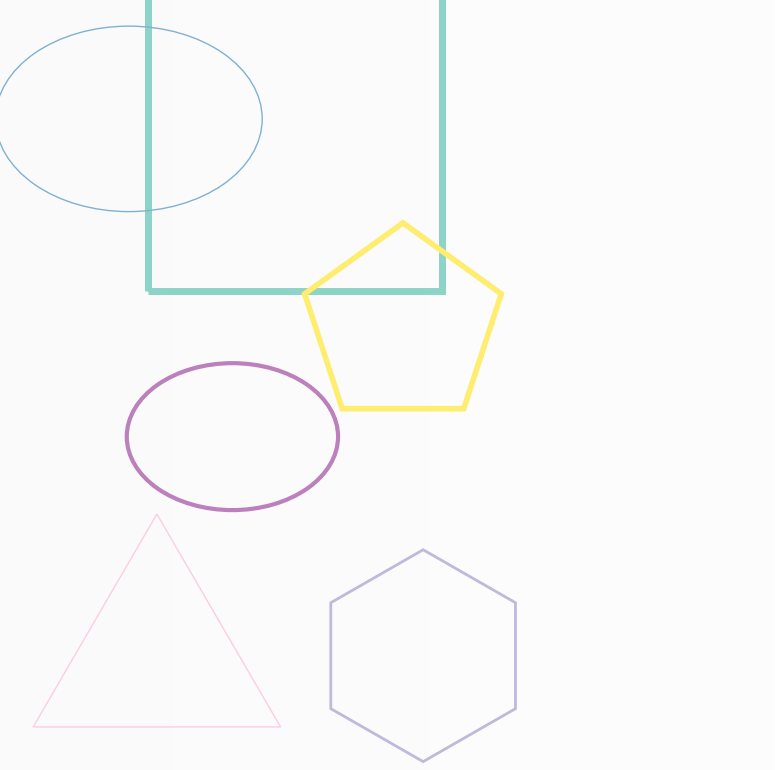[{"shape": "square", "thickness": 2.5, "radius": 0.95, "center": [0.381, 0.812]}, {"shape": "hexagon", "thickness": 1, "radius": 0.69, "center": [0.546, 0.148]}, {"shape": "oval", "thickness": 0.5, "radius": 0.86, "center": [0.166, 0.846]}, {"shape": "triangle", "thickness": 0.5, "radius": 0.92, "center": [0.202, 0.148]}, {"shape": "oval", "thickness": 1.5, "radius": 0.68, "center": [0.3, 0.433]}, {"shape": "pentagon", "thickness": 2, "radius": 0.67, "center": [0.52, 0.577]}]